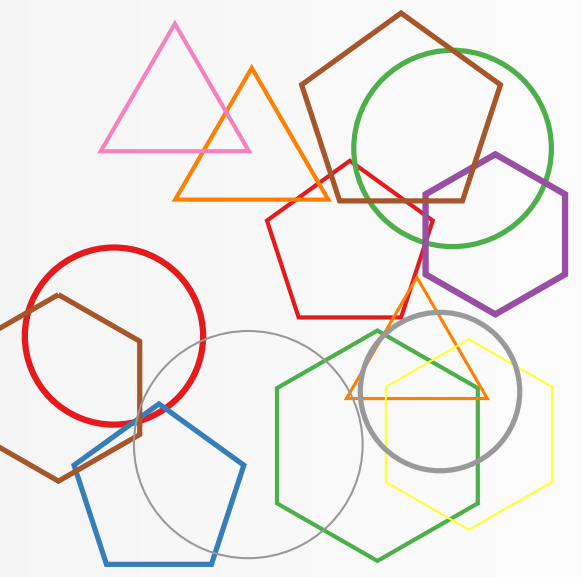[{"shape": "pentagon", "thickness": 2, "radius": 0.75, "center": [0.602, 0.571]}, {"shape": "circle", "thickness": 3, "radius": 0.77, "center": [0.196, 0.417]}, {"shape": "pentagon", "thickness": 2.5, "radius": 0.77, "center": [0.273, 0.146]}, {"shape": "circle", "thickness": 2.5, "radius": 0.85, "center": [0.779, 0.742]}, {"shape": "hexagon", "thickness": 2, "radius": 1.0, "center": [0.649, 0.227]}, {"shape": "hexagon", "thickness": 3, "radius": 0.69, "center": [0.852, 0.593]}, {"shape": "triangle", "thickness": 1.5, "radius": 0.7, "center": [0.717, 0.379]}, {"shape": "triangle", "thickness": 2, "radius": 0.76, "center": [0.433, 0.729]}, {"shape": "hexagon", "thickness": 1, "radius": 0.82, "center": [0.807, 0.247]}, {"shape": "pentagon", "thickness": 2.5, "radius": 0.9, "center": [0.69, 0.797]}, {"shape": "hexagon", "thickness": 2.5, "radius": 0.81, "center": [0.101, 0.327]}, {"shape": "triangle", "thickness": 2, "radius": 0.74, "center": [0.301, 0.811]}, {"shape": "circle", "thickness": 1, "radius": 0.98, "center": [0.427, 0.229]}, {"shape": "circle", "thickness": 2.5, "radius": 0.69, "center": [0.757, 0.321]}]